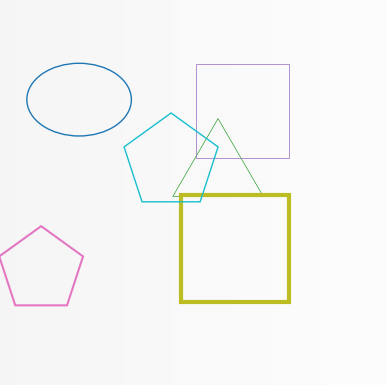[{"shape": "oval", "thickness": 1, "radius": 0.67, "center": [0.204, 0.741]}, {"shape": "triangle", "thickness": 0.5, "radius": 0.67, "center": [0.563, 0.557]}, {"shape": "square", "thickness": 0.5, "radius": 0.6, "center": [0.625, 0.712]}, {"shape": "pentagon", "thickness": 1.5, "radius": 0.57, "center": [0.106, 0.299]}, {"shape": "square", "thickness": 3, "radius": 0.7, "center": [0.606, 0.355]}, {"shape": "pentagon", "thickness": 1, "radius": 0.64, "center": [0.441, 0.579]}]